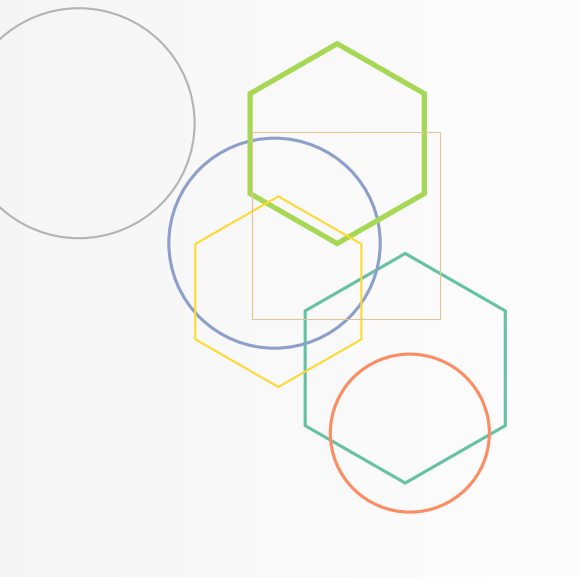[{"shape": "hexagon", "thickness": 1.5, "radius": 0.99, "center": [0.697, 0.361]}, {"shape": "circle", "thickness": 1.5, "radius": 0.68, "center": [0.705, 0.249]}, {"shape": "circle", "thickness": 1.5, "radius": 0.91, "center": [0.472, 0.578]}, {"shape": "hexagon", "thickness": 2.5, "radius": 0.87, "center": [0.58, 0.75]}, {"shape": "hexagon", "thickness": 1, "radius": 0.83, "center": [0.479, 0.494]}, {"shape": "square", "thickness": 0.5, "radius": 0.81, "center": [0.596, 0.609]}, {"shape": "circle", "thickness": 1, "radius": 1.0, "center": [0.136, 0.786]}]